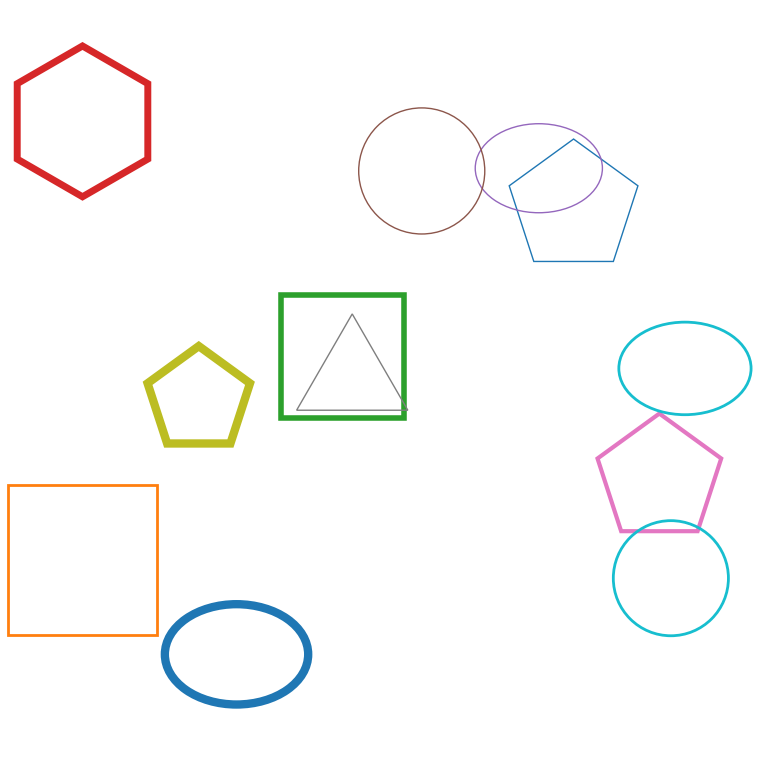[{"shape": "oval", "thickness": 3, "radius": 0.47, "center": [0.307, 0.15]}, {"shape": "pentagon", "thickness": 0.5, "radius": 0.44, "center": [0.745, 0.732]}, {"shape": "square", "thickness": 1, "radius": 0.49, "center": [0.107, 0.273]}, {"shape": "square", "thickness": 2, "radius": 0.4, "center": [0.444, 0.537]}, {"shape": "hexagon", "thickness": 2.5, "radius": 0.49, "center": [0.107, 0.842]}, {"shape": "oval", "thickness": 0.5, "radius": 0.41, "center": [0.7, 0.782]}, {"shape": "circle", "thickness": 0.5, "radius": 0.41, "center": [0.548, 0.778]}, {"shape": "pentagon", "thickness": 1.5, "radius": 0.42, "center": [0.856, 0.378]}, {"shape": "triangle", "thickness": 0.5, "radius": 0.42, "center": [0.457, 0.509]}, {"shape": "pentagon", "thickness": 3, "radius": 0.35, "center": [0.258, 0.481]}, {"shape": "oval", "thickness": 1, "radius": 0.43, "center": [0.89, 0.522]}, {"shape": "circle", "thickness": 1, "radius": 0.37, "center": [0.871, 0.249]}]